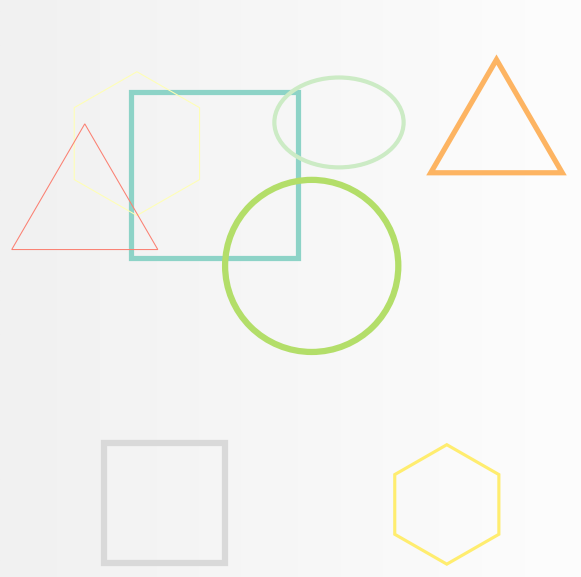[{"shape": "square", "thickness": 2.5, "radius": 0.72, "center": [0.369, 0.696]}, {"shape": "hexagon", "thickness": 0.5, "radius": 0.62, "center": [0.236, 0.75]}, {"shape": "triangle", "thickness": 0.5, "radius": 0.73, "center": [0.146, 0.64]}, {"shape": "triangle", "thickness": 2.5, "radius": 0.65, "center": [0.854, 0.765]}, {"shape": "circle", "thickness": 3, "radius": 0.74, "center": [0.536, 0.539]}, {"shape": "square", "thickness": 3, "radius": 0.52, "center": [0.283, 0.128]}, {"shape": "oval", "thickness": 2, "radius": 0.56, "center": [0.583, 0.787]}, {"shape": "hexagon", "thickness": 1.5, "radius": 0.52, "center": [0.769, 0.126]}]